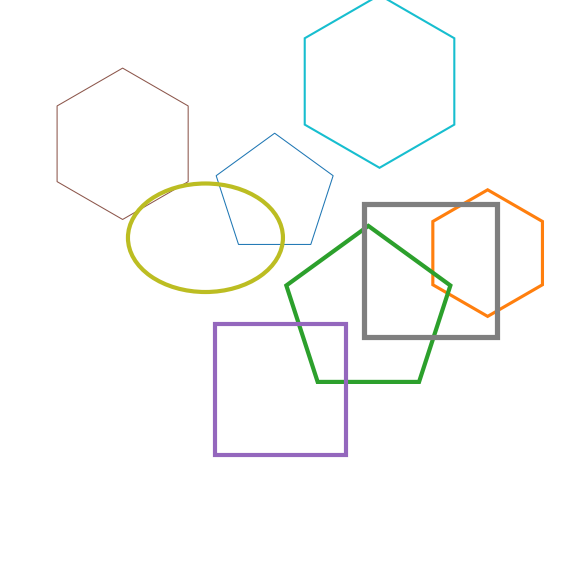[{"shape": "pentagon", "thickness": 0.5, "radius": 0.53, "center": [0.476, 0.662]}, {"shape": "hexagon", "thickness": 1.5, "radius": 0.55, "center": [0.844, 0.561]}, {"shape": "pentagon", "thickness": 2, "radius": 0.75, "center": [0.638, 0.459]}, {"shape": "square", "thickness": 2, "radius": 0.57, "center": [0.486, 0.325]}, {"shape": "hexagon", "thickness": 0.5, "radius": 0.66, "center": [0.212, 0.75]}, {"shape": "square", "thickness": 2.5, "radius": 0.58, "center": [0.746, 0.531]}, {"shape": "oval", "thickness": 2, "radius": 0.67, "center": [0.356, 0.587]}, {"shape": "hexagon", "thickness": 1, "radius": 0.75, "center": [0.657, 0.858]}]